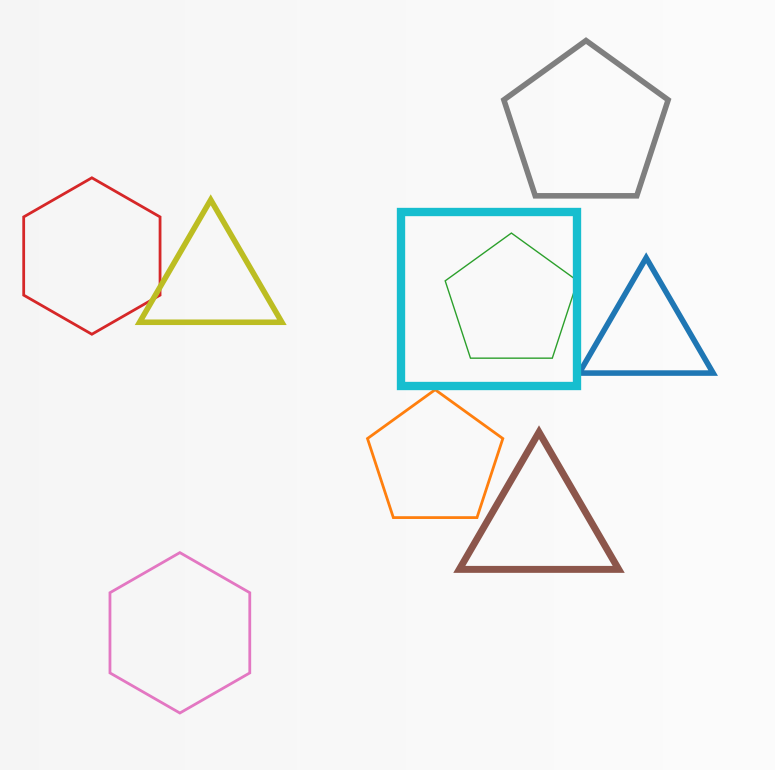[{"shape": "triangle", "thickness": 2, "radius": 0.5, "center": [0.834, 0.565]}, {"shape": "pentagon", "thickness": 1, "radius": 0.46, "center": [0.561, 0.402]}, {"shape": "pentagon", "thickness": 0.5, "radius": 0.45, "center": [0.66, 0.608]}, {"shape": "hexagon", "thickness": 1, "radius": 0.51, "center": [0.119, 0.667]}, {"shape": "triangle", "thickness": 2.5, "radius": 0.59, "center": [0.695, 0.32]}, {"shape": "hexagon", "thickness": 1, "radius": 0.52, "center": [0.232, 0.178]}, {"shape": "pentagon", "thickness": 2, "radius": 0.56, "center": [0.756, 0.836]}, {"shape": "triangle", "thickness": 2, "radius": 0.53, "center": [0.272, 0.634]}, {"shape": "square", "thickness": 3, "radius": 0.57, "center": [0.631, 0.612]}]